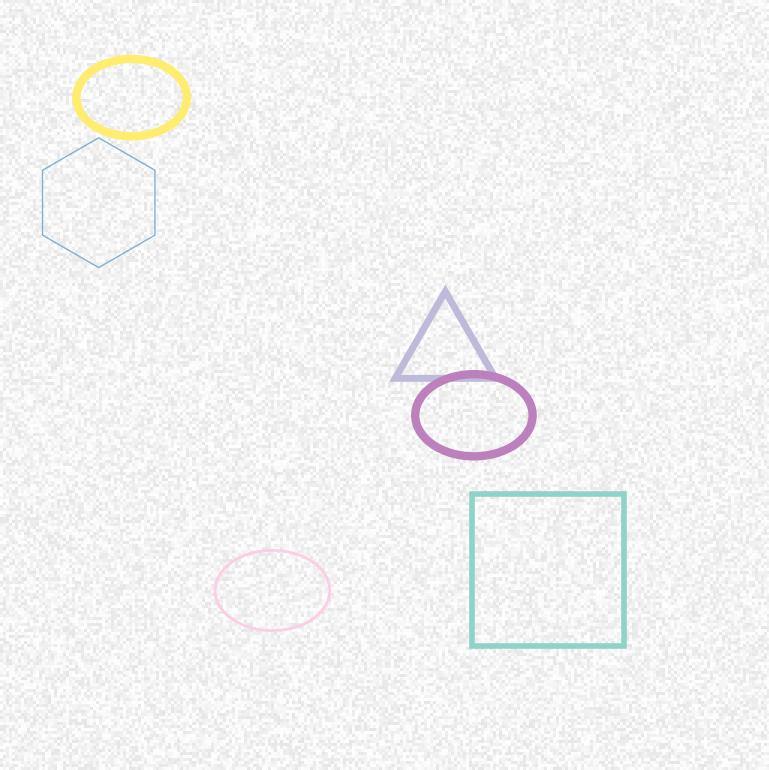[{"shape": "square", "thickness": 2, "radius": 0.49, "center": [0.712, 0.26]}, {"shape": "triangle", "thickness": 2.5, "radius": 0.38, "center": [0.578, 0.546]}, {"shape": "hexagon", "thickness": 0.5, "radius": 0.42, "center": [0.128, 0.737]}, {"shape": "oval", "thickness": 1, "radius": 0.37, "center": [0.354, 0.233]}, {"shape": "oval", "thickness": 3, "radius": 0.38, "center": [0.615, 0.461]}, {"shape": "oval", "thickness": 3, "radius": 0.36, "center": [0.171, 0.873]}]